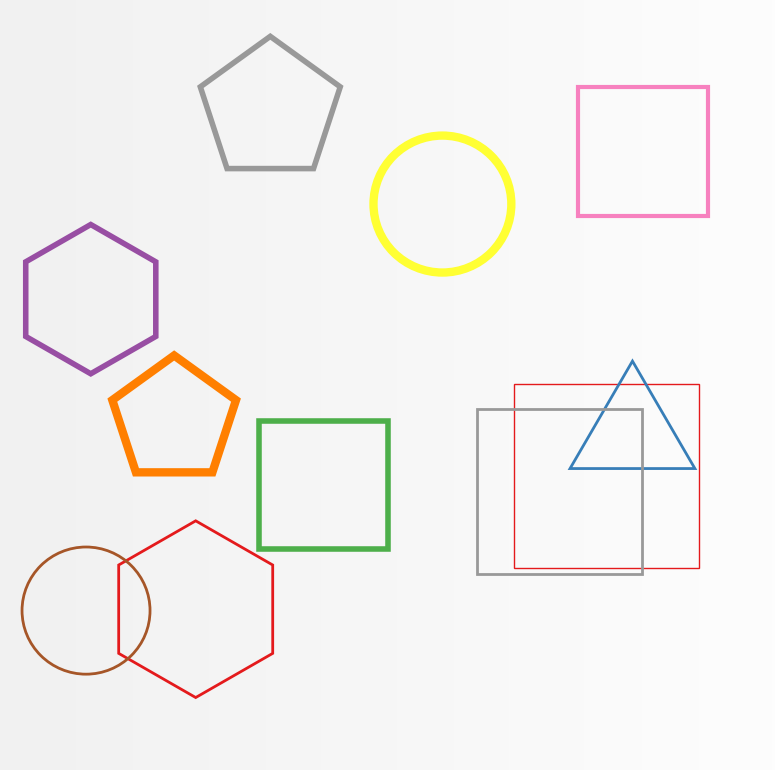[{"shape": "hexagon", "thickness": 1, "radius": 0.57, "center": [0.253, 0.209]}, {"shape": "square", "thickness": 0.5, "radius": 0.6, "center": [0.783, 0.382]}, {"shape": "triangle", "thickness": 1, "radius": 0.47, "center": [0.816, 0.438]}, {"shape": "square", "thickness": 2, "radius": 0.41, "center": [0.417, 0.37]}, {"shape": "hexagon", "thickness": 2, "radius": 0.48, "center": [0.117, 0.612]}, {"shape": "pentagon", "thickness": 3, "radius": 0.42, "center": [0.225, 0.454]}, {"shape": "circle", "thickness": 3, "radius": 0.44, "center": [0.571, 0.735]}, {"shape": "circle", "thickness": 1, "radius": 0.41, "center": [0.111, 0.207]}, {"shape": "square", "thickness": 1.5, "radius": 0.42, "center": [0.83, 0.803]}, {"shape": "pentagon", "thickness": 2, "radius": 0.47, "center": [0.349, 0.858]}, {"shape": "square", "thickness": 1, "radius": 0.53, "center": [0.722, 0.362]}]